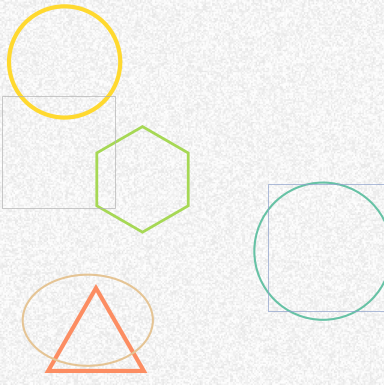[{"shape": "circle", "thickness": 1.5, "radius": 0.89, "center": [0.839, 0.348]}, {"shape": "triangle", "thickness": 3, "radius": 0.72, "center": [0.249, 0.108]}, {"shape": "square", "thickness": 0.5, "radius": 0.82, "center": [0.86, 0.357]}, {"shape": "hexagon", "thickness": 2, "radius": 0.69, "center": [0.37, 0.534]}, {"shape": "circle", "thickness": 3, "radius": 0.72, "center": [0.168, 0.839]}, {"shape": "oval", "thickness": 1.5, "radius": 0.85, "center": [0.228, 0.168]}, {"shape": "square", "thickness": 0.5, "radius": 0.73, "center": [0.152, 0.605]}]